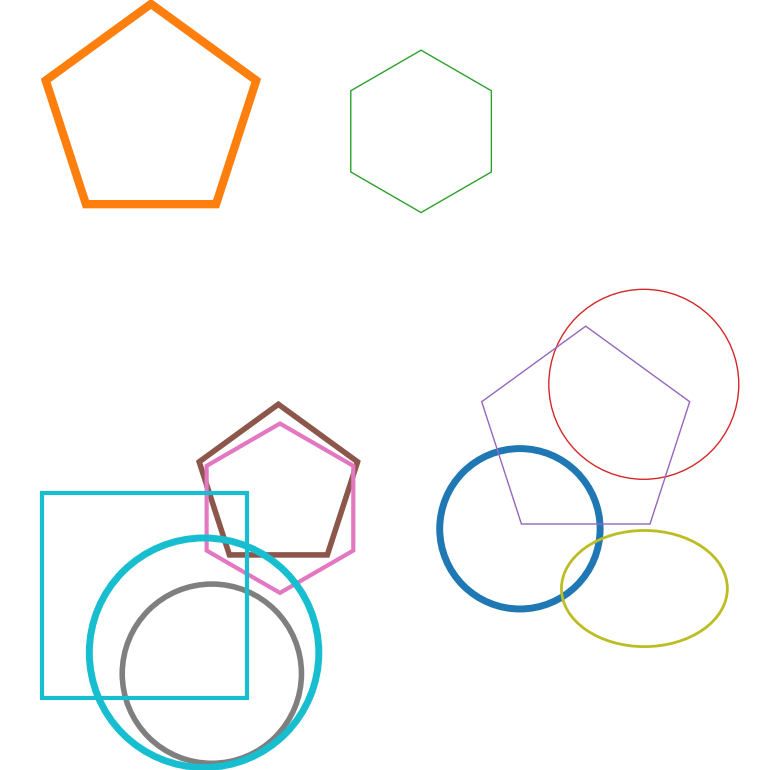[{"shape": "circle", "thickness": 2.5, "radius": 0.52, "center": [0.675, 0.313]}, {"shape": "pentagon", "thickness": 3, "radius": 0.72, "center": [0.196, 0.851]}, {"shape": "hexagon", "thickness": 0.5, "radius": 0.53, "center": [0.547, 0.829]}, {"shape": "circle", "thickness": 0.5, "radius": 0.62, "center": [0.836, 0.501]}, {"shape": "pentagon", "thickness": 0.5, "radius": 0.71, "center": [0.761, 0.434]}, {"shape": "pentagon", "thickness": 2, "radius": 0.54, "center": [0.362, 0.367]}, {"shape": "hexagon", "thickness": 1.5, "radius": 0.55, "center": [0.364, 0.34]}, {"shape": "circle", "thickness": 2, "radius": 0.58, "center": [0.275, 0.125]}, {"shape": "oval", "thickness": 1, "radius": 0.54, "center": [0.837, 0.236]}, {"shape": "circle", "thickness": 2.5, "radius": 0.75, "center": [0.265, 0.152]}, {"shape": "square", "thickness": 1.5, "radius": 0.67, "center": [0.188, 0.227]}]